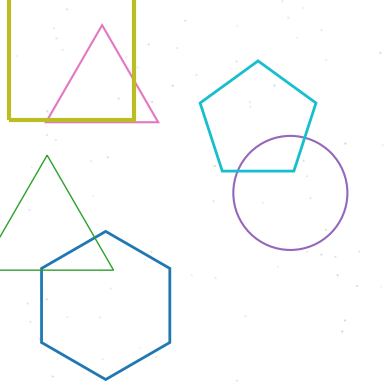[{"shape": "hexagon", "thickness": 2, "radius": 0.96, "center": [0.274, 0.207]}, {"shape": "triangle", "thickness": 1, "radius": 1.0, "center": [0.122, 0.398]}, {"shape": "circle", "thickness": 1.5, "radius": 0.74, "center": [0.754, 0.499]}, {"shape": "triangle", "thickness": 1.5, "radius": 0.84, "center": [0.265, 0.767]}, {"shape": "square", "thickness": 3, "radius": 0.81, "center": [0.186, 0.851]}, {"shape": "pentagon", "thickness": 2, "radius": 0.79, "center": [0.67, 0.684]}]